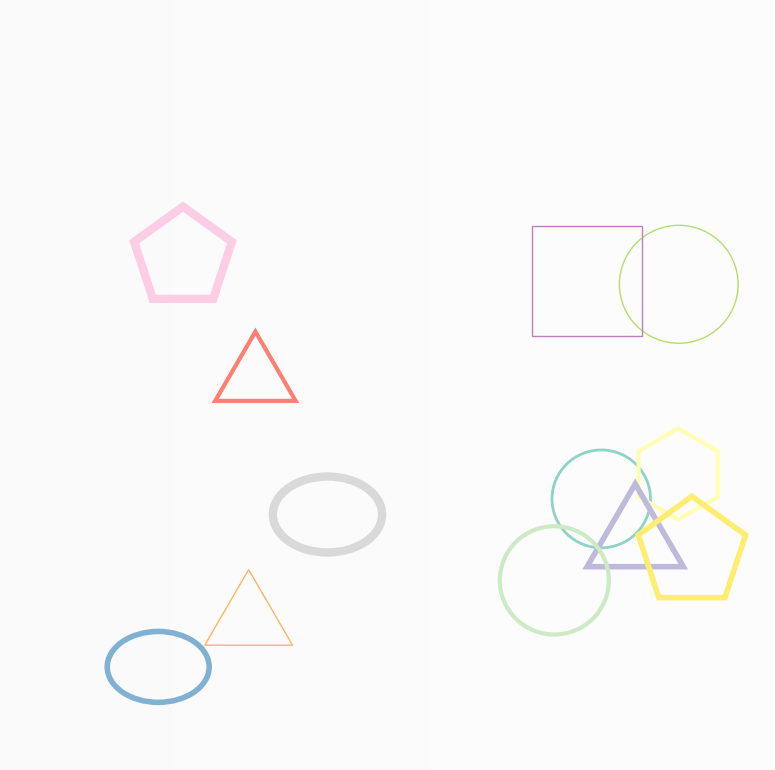[{"shape": "circle", "thickness": 1, "radius": 0.32, "center": [0.776, 0.352]}, {"shape": "hexagon", "thickness": 1.5, "radius": 0.3, "center": [0.875, 0.384]}, {"shape": "triangle", "thickness": 2, "radius": 0.36, "center": [0.82, 0.3]}, {"shape": "triangle", "thickness": 1.5, "radius": 0.3, "center": [0.33, 0.509]}, {"shape": "oval", "thickness": 2, "radius": 0.33, "center": [0.204, 0.134]}, {"shape": "triangle", "thickness": 0.5, "radius": 0.33, "center": [0.321, 0.195]}, {"shape": "circle", "thickness": 0.5, "radius": 0.38, "center": [0.876, 0.631]}, {"shape": "pentagon", "thickness": 3, "radius": 0.33, "center": [0.236, 0.665]}, {"shape": "oval", "thickness": 3, "radius": 0.35, "center": [0.423, 0.332]}, {"shape": "square", "thickness": 0.5, "radius": 0.36, "center": [0.758, 0.635]}, {"shape": "circle", "thickness": 1.5, "radius": 0.35, "center": [0.715, 0.246]}, {"shape": "pentagon", "thickness": 2, "radius": 0.36, "center": [0.893, 0.283]}]